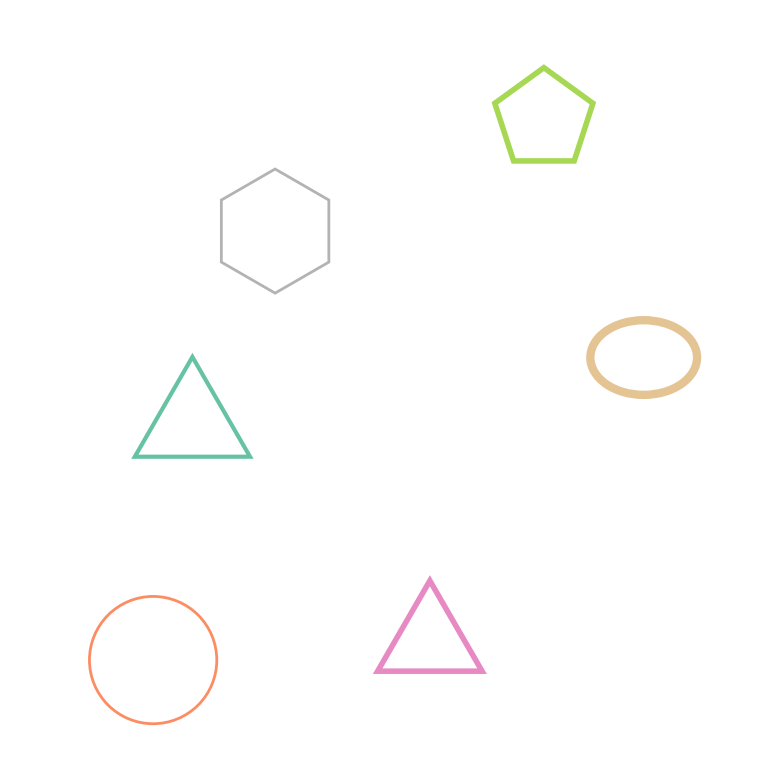[{"shape": "triangle", "thickness": 1.5, "radius": 0.43, "center": [0.25, 0.45]}, {"shape": "circle", "thickness": 1, "radius": 0.41, "center": [0.199, 0.143]}, {"shape": "triangle", "thickness": 2, "radius": 0.39, "center": [0.558, 0.167]}, {"shape": "pentagon", "thickness": 2, "radius": 0.33, "center": [0.706, 0.845]}, {"shape": "oval", "thickness": 3, "radius": 0.35, "center": [0.836, 0.536]}, {"shape": "hexagon", "thickness": 1, "radius": 0.4, "center": [0.357, 0.7]}]